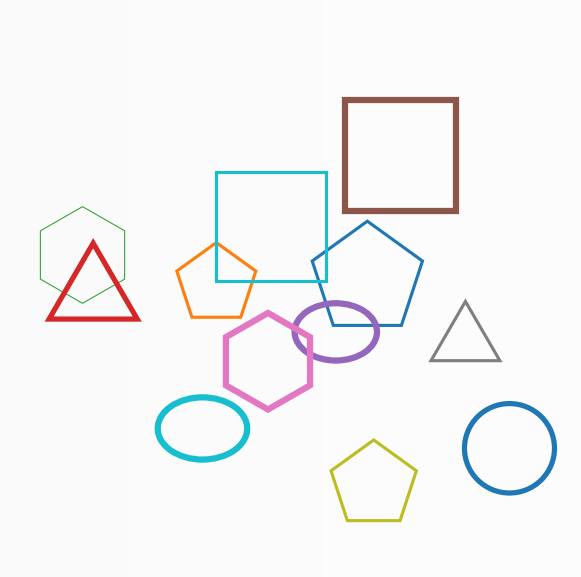[{"shape": "circle", "thickness": 2.5, "radius": 0.39, "center": [0.877, 0.223]}, {"shape": "pentagon", "thickness": 1.5, "radius": 0.5, "center": [0.632, 0.516]}, {"shape": "pentagon", "thickness": 1.5, "radius": 0.36, "center": [0.372, 0.508]}, {"shape": "hexagon", "thickness": 0.5, "radius": 0.42, "center": [0.142, 0.558]}, {"shape": "triangle", "thickness": 2.5, "radius": 0.44, "center": [0.16, 0.49]}, {"shape": "oval", "thickness": 3, "radius": 0.35, "center": [0.578, 0.424]}, {"shape": "square", "thickness": 3, "radius": 0.48, "center": [0.688, 0.73]}, {"shape": "hexagon", "thickness": 3, "radius": 0.42, "center": [0.461, 0.374]}, {"shape": "triangle", "thickness": 1.5, "radius": 0.34, "center": [0.801, 0.409]}, {"shape": "pentagon", "thickness": 1.5, "radius": 0.39, "center": [0.643, 0.16]}, {"shape": "oval", "thickness": 3, "radius": 0.38, "center": [0.348, 0.257]}, {"shape": "square", "thickness": 1.5, "radius": 0.47, "center": [0.467, 0.606]}]